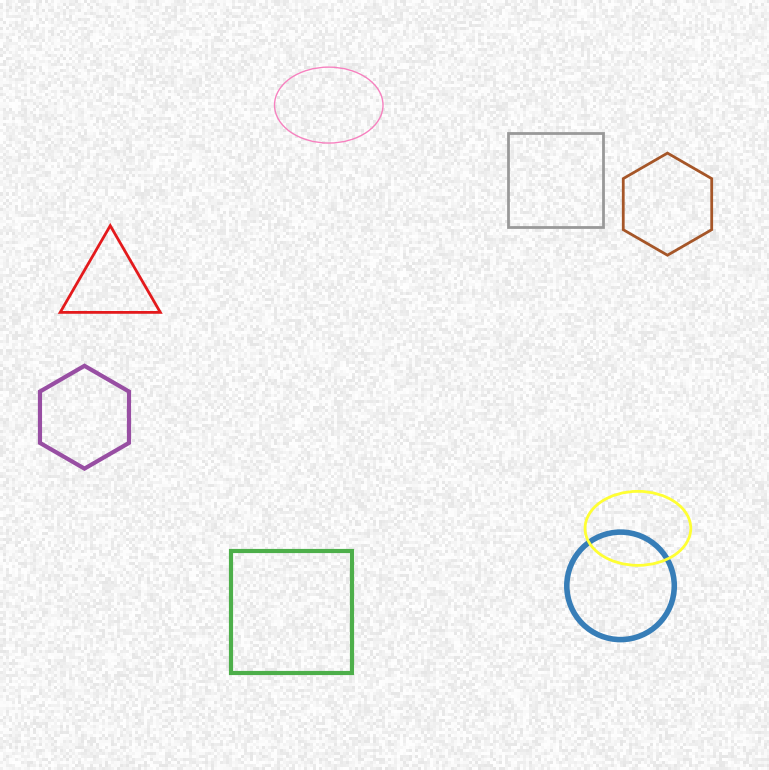[{"shape": "triangle", "thickness": 1, "radius": 0.38, "center": [0.143, 0.632]}, {"shape": "circle", "thickness": 2, "radius": 0.35, "center": [0.806, 0.239]}, {"shape": "square", "thickness": 1.5, "radius": 0.39, "center": [0.379, 0.205]}, {"shape": "hexagon", "thickness": 1.5, "radius": 0.33, "center": [0.11, 0.458]}, {"shape": "oval", "thickness": 1, "radius": 0.34, "center": [0.828, 0.314]}, {"shape": "hexagon", "thickness": 1, "radius": 0.33, "center": [0.867, 0.735]}, {"shape": "oval", "thickness": 0.5, "radius": 0.35, "center": [0.427, 0.864]}, {"shape": "square", "thickness": 1, "radius": 0.31, "center": [0.722, 0.766]}]